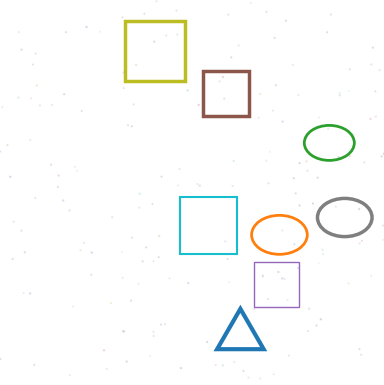[{"shape": "triangle", "thickness": 3, "radius": 0.35, "center": [0.624, 0.128]}, {"shape": "oval", "thickness": 2, "radius": 0.36, "center": [0.726, 0.39]}, {"shape": "oval", "thickness": 2, "radius": 0.32, "center": [0.855, 0.629]}, {"shape": "square", "thickness": 1, "radius": 0.29, "center": [0.718, 0.261]}, {"shape": "square", "thickness": 2.5, "radius": 0.29, "center": [0.587, 0.757]}, {"shape": "oval", "thickness": 2.5, "radius": 0.35, "center": [0.895, 0.435]}, {"shape": "square", "thickness": 2.5, "radius": 0.39, "center": [0.402, 0.867]}, {"shape": "square", "thickness": 1.5, "radius": 0.37, "center": [0.542, 0.414]}]